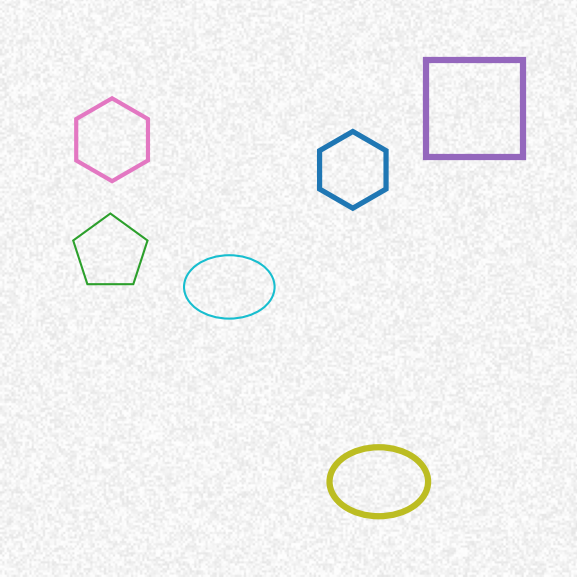[{"shape": "hexagon", "thickness": 2.5, "radius": 0.33, "center": [0.611, 0.705]}, {"shape": "pentagon", "thickness": 1, "radius": 0.34, "center": [0.191, 0.562]}, {"shape": "square", "thickness": 3, "radius": 0.42, "center": [0.821, 0.812]}, {"shape": "hexagon", "thickness": 2, "radius": 0.36, "center": [0.194, 0.757]}, {"shape": "oval", "thickness": 3, "radius": 0.43, "center": [0.656, 0.165]}, {"shape": "oval", "thickness": 1, "radius": 0.39, "center": [0.397, 0.502]}]